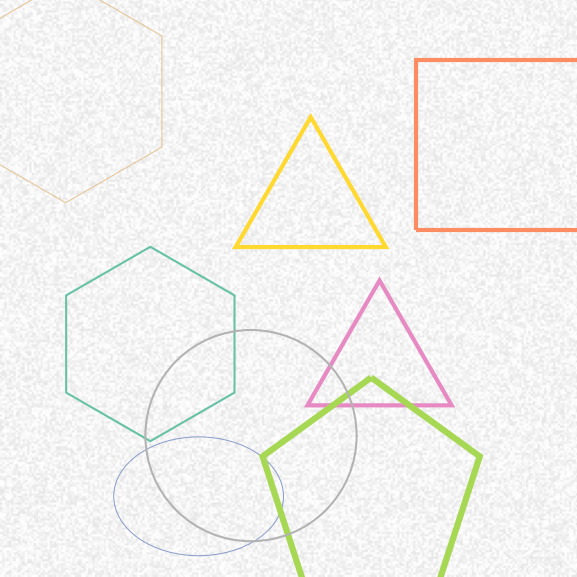[{"shape": "hexagon", "thickness": 1, "radius": 0.84, "center": [0.26, 0.403]}, {"shape": "square", "thickness": 2, "radius": 0.73, "center": [0.868, 0.748]}, {"shape": "oval", "thickness": 0.5, "radius": 0.73, "center": [0.344, 0.14]}, {"shape": "triangle", "thickness": 2, "radius": 0.72, "center": [0.657, 0.369]}, {"shape": "pentagon", "thickness": 3, "radius": 0.99, "center": [0.643, 0.148]}, {"shape": "triangle", "thickness": 2, "radius": 0.75, "center": [0.538, 0.646]}, {"shape": "hexagon", "thickness": 0.5, "radius": 0.96, "center": [0.114, 0.841]}, {"shape": "circle", "thickness": 1, "radius": 0.91, "center": [0.435, 0.245]}]